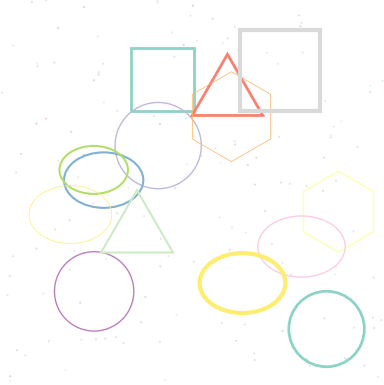[{"shape": "square", "thickness": 2, "radius": 0.41, "center": [0.422, 0.793]}, {"shape": "circle", "thickness": 2, "radius": 0.49, "center": [0.848, 0.145]}, {"shape": "hexagon", "thickness": 1, "radius": 0.52, "center": [0.879, 0.45]}, {"shape": "circle", "thickness": 1, "radius": 0.56, "center": [0.411, 0.622]}, {"shape": "triangle", "thickness": 2, "radius": 0.53, "center": [0.591, 0.753]}, {"shape": "oval", "thickness": 1.5, "radius": 0.51, "center": [0.269, 0.532]}, {"shape": "hexagon", "thickness": 0.5, "radius": 0.58, "center": [0.601, 0.697]}, {"shape": "oval", "thickness": 1.5, "radius": 0.44, "center": [0.243, 0.559]}, {"shape": "oval", "thickness": 1, "radius": 0.57, "center": [0.783, 0.36]}, {"shape": "square", "thickness": 3, "radius": 0.52, "center": [0.728, 0.817]}, {"shape": "circle", "thickness": 1, "radius": 0.52, "center": [0.244, 0.243]}, {"shape": "triangle", "thickness": 1.5, "radius": 0.54, "center": [0.356, 0.398]}, {"shape": "oval", "thickness": 0.5, "radius": 0.54, "center": [0.183, 0.443]}, {"shape": "oval", "thickness": 3, "radius": 0.56, "center": [0.63, 0.265]}]